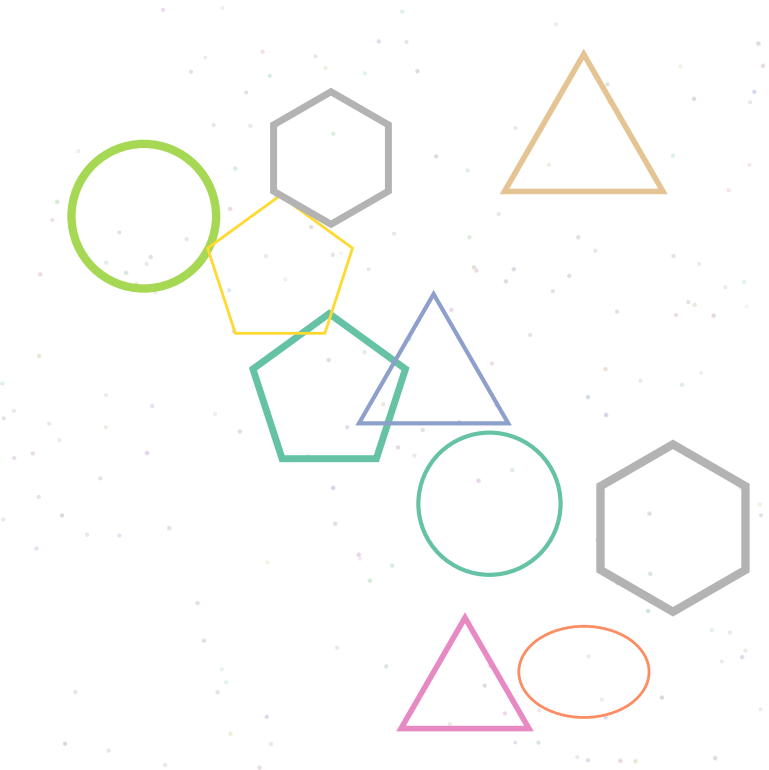[{"shape": "pentagon", "thickness": 2.5, "radius": 0.52, "center": [0.428, 0.489]}, {"shape": "circle", "thickness": 1.5, "radius": 0.46, "center": [0.636, 0.346]}, {"shape": "oval", "thickness": 1, "radius": 0.42, "center": [0.758, 0.127]}, {"shape": "triangle", "thickness": 1.5, "radius": 0.56, "center": [0.563, 0.506]}, {"shape": "triangle", "thickness": 2, "radius": 0.48, "center": [0.604, 0.102]}, {"shape": "circle", "thickness": 3, "radius": 0.47, "center": [0.187, 0.719]}, {"shape": "pentagon", "thickness": 1, "radius": 0.49, "center": [0.364, 0.647]}, {"shape": "triangle", "thickness": 2, "radius": 0.59, "center": [0.758, 0.811]}, {"shape": "hexagon", "thickness": 3, "radius": 0.54, "center": [0.874, 0.314]}, {"shape": "hexagon", "thickness": 2.5, "radius": 0.43, "center": [0.43, 0.795]}]